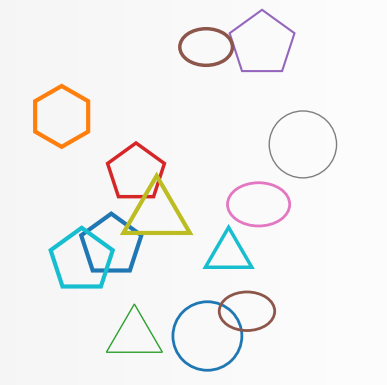[{"shape": "pentagon", "thickness": 3, "radius": 0.41, "center": [0.287, 0.363]}, {"shape": "circle", "thickness": 2, "radius": 0.44, "center": [0.535, 0.127]}, {"shape": "hexagon", "thickness": 3, "radius": 0.4, "center": [0.159, 0.698]}, {"shape": "triangle", "thickness": 1, "radius": 0.42, "center": [0.347, 0.127]}, {"shape": "pentagon", "thickness": 2.5, "radius": 0.39, "center": [0.351, 0.552]}, {"shape": "pentagon", "thickness": 1.5, "radius": 0.44, "center": [0.676, 0.887]}, {"shape": "oval", "thickness": 2, "radius": 0.36, "center": [0.637, 0.192]}, {"shape": "oval", "thickness": 2.5, "radius": 0.34, "center": [0.532, 0.878]}, {"shape": "oval", "thickness": 2, "radius": 0.4, "center": [0.667, 0.469]}, {"shape": "circle", "thickness": 1, "radius": 0.43, "center": [0.782, 0.625]}, {"shape": "triangle", "thickness": 3, "radius": 0.5, "center": [0.404, 0.444]}, {"shape": "triangle", "thickness": 2.5, "radius": 0.35, "center": [0.59, 0.34]}, {"shape": "pentagon", "thickness": 3, "radius": 0.42, "center": [0.211, 0.324]}]